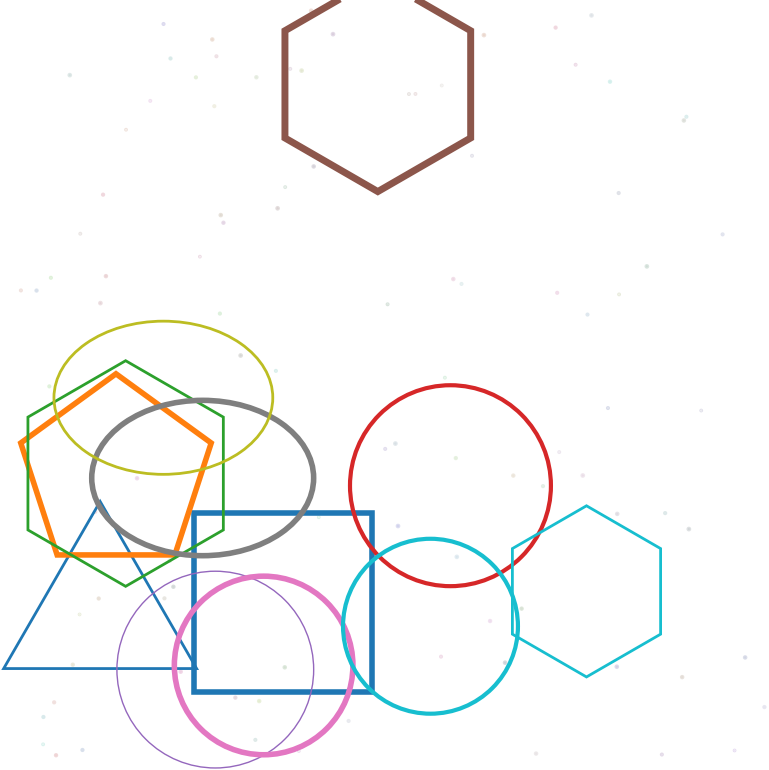[{"shape": "triangle", "thickness": 1, "radius": 0.72, "center": [0.13, 0.204]}, {"shape": "square", "thickness": 2, "radius": 0.58, "center": [0.368, 0.218]}, {"shape": "pentagon", "thickness": 2, "radius": 0.65, "center": [0.151, 0.385]}, {"shape": "hexagon", "thickness": 1, "radius": 0.73, "center": [0.163, 0.385]}, {"shape": "circle", "thickness": 1.5, "radius": 0.65, "center": [0.585, 0.369]}, {"shape": "circle", "thickness": 0.5, "radius": 0.64, "center": [0.28, 0.13]}, {"shape": "hexagon", "thickness": 2.5, "radius": 0.7, "center": [0.491, 0.89]}, {"shape": "circle", "thickness": 2, "radius": 0.58, "center": [0.342, 0.136]}, {"shape": "oval", "thickness": 2, "radius": 0.72, "center": [0.263, 0.379]}, {"shape": "oval", "thickness": 1, "radius": 0.71, "center": [0.212, 0.483]}, {"shape": "hexagon", "thickness": 1, "radius": 0.56, "center": [0.762, 0.232]}, {"shape": "circle", "thickness": 1.5, "radius": 0.57, "center": [0.559, 0.187]}]